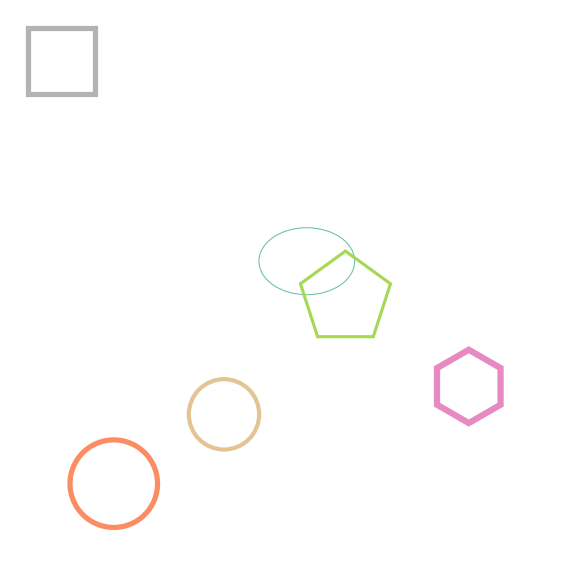[{"shape": "oval", "thickness": 0.5, "radius": 0.41, "center": [0.531, 0.547]}, {"shape": "circle", "thickness": 2.5, "radius": 0.38, "center": [0.197, 0.162]}, {"shape": "hexagon", "thickness": 3, "radius": 0.32, "center": [0.812, 0.33]}, {"shape": "pentagon", "thickness": 1.5, "radius": 0.41, "center": [0.598, 0.482]}, {"shape": "circle", "thickness": 2, "radius": 0.3, "center": [0.388, 0.282]}, {"shape": "square", "thickness": 2.5, "radius": 0.29, "center": [0.106, 0.894]}]